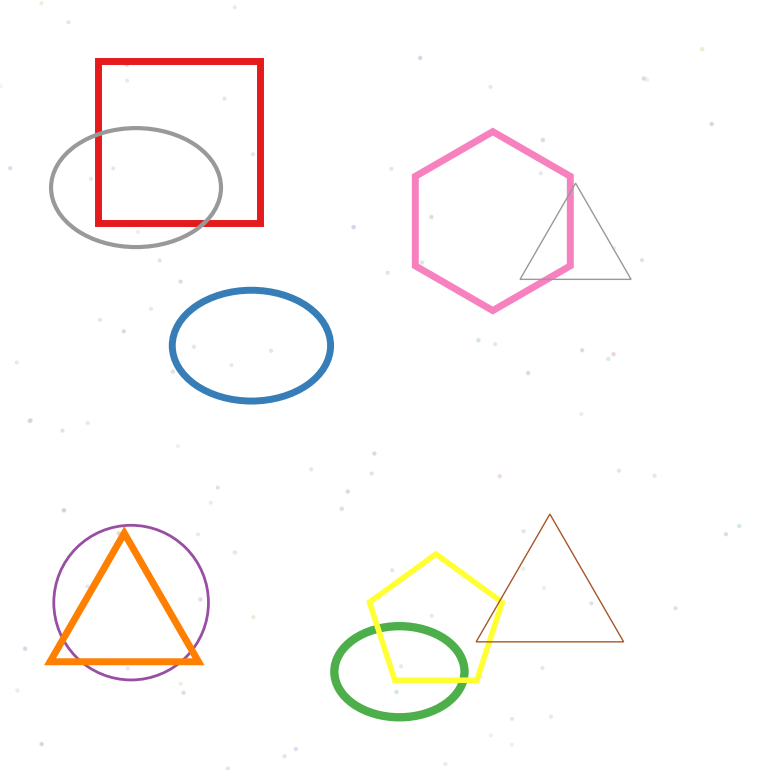[{"shape": "square", "thickness": 2.5, "radius": 0.53, "center": [0.232, 0.816]}, {"shape": "oval", "thickness": 2.5, "radius": 0.51, "center": [0.327, 0.551]}, {"shape": "oval", "thickness": 3, "radius": 0.42, "center": [0.519, 0.128]}, {"shape": "circle", "thickness": 1, "radius": 0.5, "center": [0.17, 0.217]}, {"shape": "triangle", "thickness": 2.5, "radius": 0.56, "center": [0.161, 0.196]}, {"shape": "pentagon", "thickness": 2, "radius": 0.45, "center": [0.566, 0.19]}, {"shape": "triangle", "thickness": 0.5, "radius": 0.55, "center": [0.714, 0.222]}, {"shape": "hexagon", "thickness": 2.5, "radius": 0.58, "center": [0.64, 0.713]}, {"shape": "oval", "thickness": 1.5, "radius": 0.55, "center": [0.177, 0.756]}, {"shape": "triangle", "thickness": 0.5, "radius": 0.42, "center": [0.747, 0.679]}]